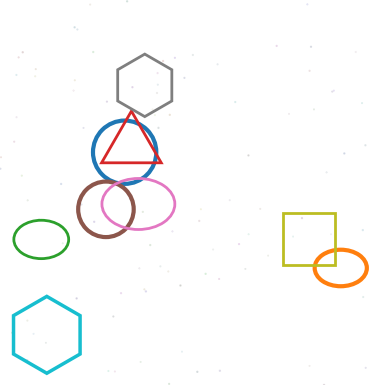[{"shape": "circle", "thickness": 3, "radius": 0.41, "center": [0.324, 0.605]}, {"shape": "oval", "thickness": 3, "radius": 0.34, "center": [0.885, 0.304]}, {"shape": "oval", "thickness": 2, "radius": 0.36, "center": [0.107, 0.378]}, {"shape": "triangle", "thickness": 2, "radius": 0.45, "center": [0.341, 0.622]}, {"shape": "circle", "thickness": 3, "radius": 0.36, "center": [0.275, 0.456]}, {"shape": "oval", "thickness": 2, "radius": 0.47, "center": [0.359, 0.47]}, {"shape": "hexagon", "thickness": 2, "radius": 0.41, "center": [0.376, 0.778]}, {"shape": "square", "thickness": 2, "radius": 0.34, "center": [0.802, 0.378]}, {"shape": "hexagon", "thickness": 2.5, "radius": 0.5, "center": [0.122, 0.13]}]